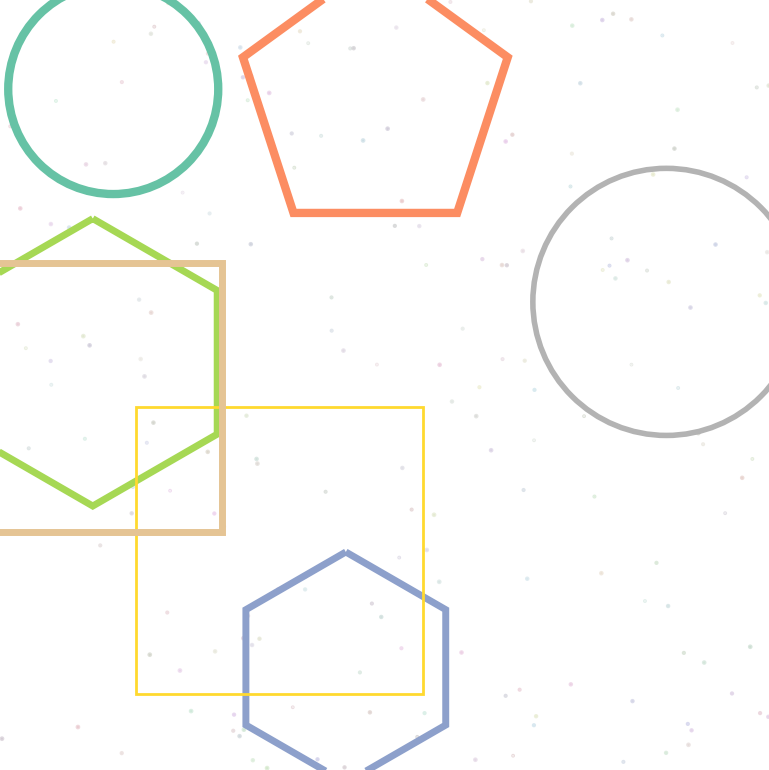[{"shape": "circle", "thickness": 3, "radius": 0.68, "center": [0.147, 0.884]}, {"shape": "pentagon", "thickness": 3, "radius": 0.9, "center": [0.487, 0.87]}, {"shape": "hexagon", "thickness": 2.5, "radius": 0.75, "center": [0.449, 0.133]}, {"shape": "hexagon", "thickness": 2.5, "radius": 0.93, "center": [0.12, 0.529]}, {"shape": "square", "thickness": 1, "radius": 0.93, "center": [0.363, 0.285]}, {"shape": "square", "thickness": 2.5, "radius": 0.87, "center": [0.114, 0.484]}, {"shape": "circle", "thickness": 2, "radius": 0.87, "center": [0.865, 0.608]}]